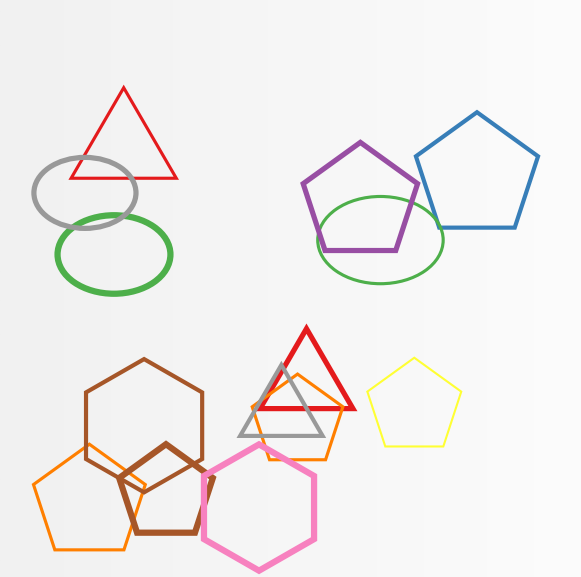[{"shape": "triangle", "thickness": 1.5, "radius": 0.52, "center": [0.213, 0.743]}, {"shape": "triangle", "thickness": 2.5, "radius": 0.46, "center": [0.527, 0.338]}, {"shape": "pentagon", "thickness": 2, "radius": 0.55, "center": [0.821, 0.694]}, {"shape": "oval", "thickness": 1.5, "radius": 0.54, "center": [0.655, 0.583]}, {"shape": "oval", "thickness": 3, "radius": 0.49, "center": [0.196, 0.558]}, {"shape": "pentagon", "thickness": 2.5, "radius": 0.52, "center": [0.62, 0.649]}, {"shape": "pentagon", "thickness": 1.5, "radius": 0.51, "center": [0.154, 0.129]}, {"shape": "pentagon", "thickness": 1.5, "radius": 0.41, "center": [0.512, 0.269]}, {"shape": "pentagon", "thickness": 1, "radius": 0.42, "center": [0.713, 0.295]}, {"shape": "hexagon", "thickness": 2, "radius": 0.58, "center": [0.248, 0.262]}, {"shape": "pentagon", "thickness": 3, "radius": 0.42, "center": [0.286, 0.145]}, {"shape": "hexagon", "thickness": 3, "radius": 0.55, "center": [0.446, 0.12]}, {"shape": "triangle", "thickness": 2, "radius": 0.41, "center": [0.484, 0.285]}, {"shape": "oval", "thickness": 2.5, "radius": 0.44, "center": [0.146, 0.665]}]